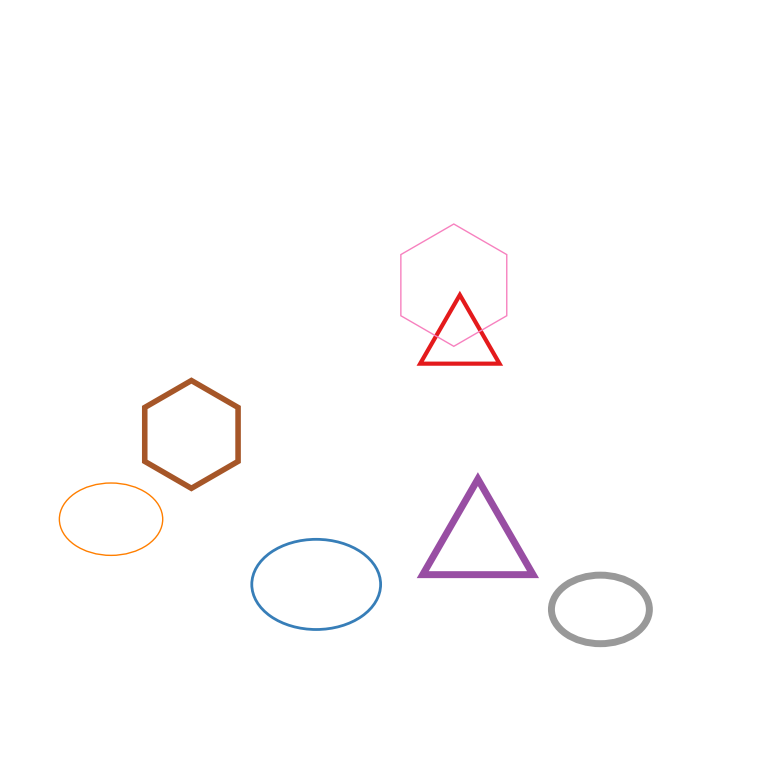[{"shape": "triangle", "thickness": 1.5, "radius": 0.3, "center": [0.597, 0.557]}, {"shape": "oval", "thickness": 1, "radius": 0.42, "center": [0.411, 0.241]}, {"shape": "triangle", "thickness": 2.5, "radius": 0.41, "center": [0.621, 0.295]}, {"shape": "oval", "thickness": 0.5, "radius": 0.34, "center": [0.144, 0.326]}, {"shape": "hexagon", "thickness": 2, "radius": 0.35, "center": [0.249, 0.436]}, {"shape": "hexagon", "thickness": 0.5, "radius": 0.4, "center": [0.589, 0.63]}, {"shape": "oval", "thickness": 2.5, "radius": 0.32, "center": [0.78, 0.209]}]